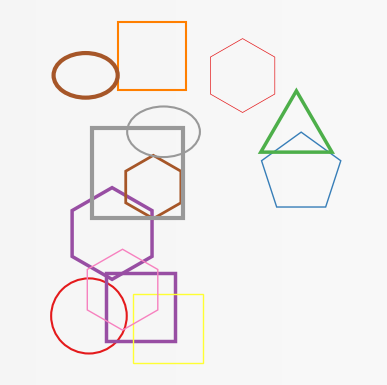[{"shape": "circle", "thickness": 1.5, "radius": 0.49, "center": [0.23, 0.179]}, {"shape": "hexagon", "thickness": 0.5, "radius": 0.48, "center": [0.626, 0.804]}, {"shape": "pentagon", "thickness": 1, "radius": 0.54, "center": [0.777, 0.549]}, {"shape": "triangle", "thickness": 2.5, "radius": 0.53, "center": [0.765, 0.658]}, {"shape": "square", "thickness": 2.5, "radius": 0.44, "center": [0.363, 0.202]}, {"shape": "hexagon", "thickness": 2.5, "radius": 0.6, "center": [0.289, 0.393]}, {"shape": "square", "thickness": 1.5, "radius": 0.44, "center": [0.393, 0.855]}, {"shape": "square", "thickness": 1, "radius": 0.45, "center": [0.433, 0.147]}, {"shape": "hexagon", "thickness": 2, "radius": 0.41, "center": [0.396, 0.514]}, {"shape": "oval", "thickness": 3, "radius": 0.41, "center": [0.221, 0.804]}, {"shape": "hexagon", "thickness": 1, "radius": 0.53, "center": [0.316, 0.248]}, {"shape": "oval", "thickness": 1.5, "radius": 0.47, "center": [0.422, 0.658]}, {"shape": "square", "thickness": 3, "radius": 0.59, "center": [0.354, 0.551]}]